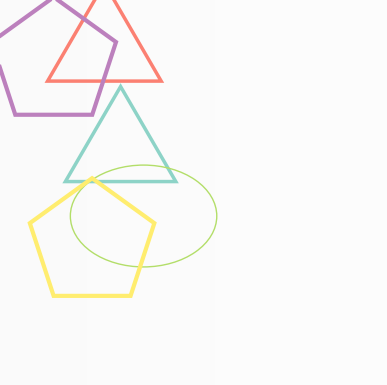[{"shape": "triangle", "thickness": 2.5, "radius": 0.82, "center": [0.311, 0.611]}, {"shape": "triangle", "thickness": 2.5, "radius": 0.85, "center": [0.269, 0.874]}, {"shape": "oval", "thickness": 1, "radius": 0.94, "center": [0.37, 0.439]}, {"shape": "pentagon", "thickness": 3, "radius": 0.84, "center": [0.139, 0.839]}, {"shape": "pentagon", "thickness": 3, "radius": 0.84, "center": [0.238, 0.368]}]